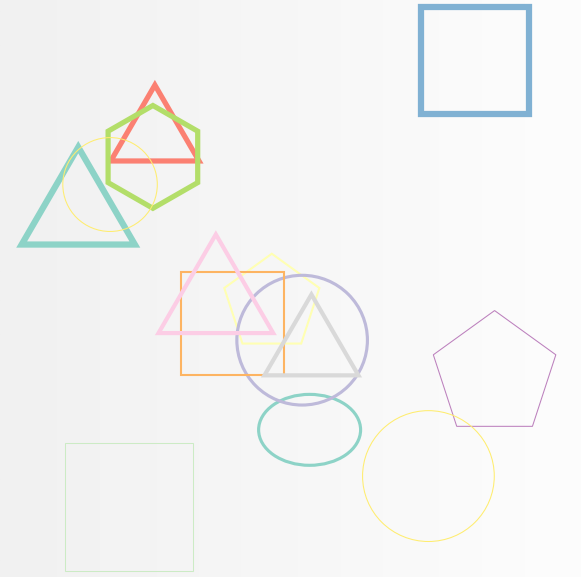[{"shape": "triangle", "thickness": 3, "radius": 0.56, "center": [0.135, 0.632]}, {"shape": "oval", "thickness": 1.5, "radius": 0.44, "center": [0.533, 0.255]}, {"shape": "pentagon", "thickness": 1, "radius": 0.43, "center": [0.468, 0.474]}, {"shape": "circle", "thickness": 1.5, "radius": 0.56, "center": [0.52, 0.41]}, {"shape": "triangle", "thickness": 2.5, "radius": 0.44, "center": [0.266, 0.764]}, {"shape": "square", "thickness": 3, "radius": 0.46, "center": [0.817, 0.894]}, {"shape": "square", "thickness": 1, "radius": 0.44, "center": [0.4, 0.439]}, {"shape": "hexagon", "thickness": 2.5, "radius": 0.44, "center": [0.263, 0.727]}, {"shape": "triangle", "thickness": 2, "radius": 0.57, "center": [0.371, 0.479]}, {"shape": "triangle", "thickness": 2, "radius": 0.47, "center": [0.536, 0.396]}, {"shape": "pentagon", "thickness": 0.5, "radius": 0.55, "center": [0.851, 0.351]}, {"shape": "square", "thickness": 0.5, "radius": 0.55, "center": [0.222, 0.122]}, {"shape": "circle", "thickness": 0.5, "radius": 0.57, "center": [0.737, 0.175]}, {"shape": "circle", "thickness": 0.5, "radius": 0.41, "center": [0.189, 0.68]}]